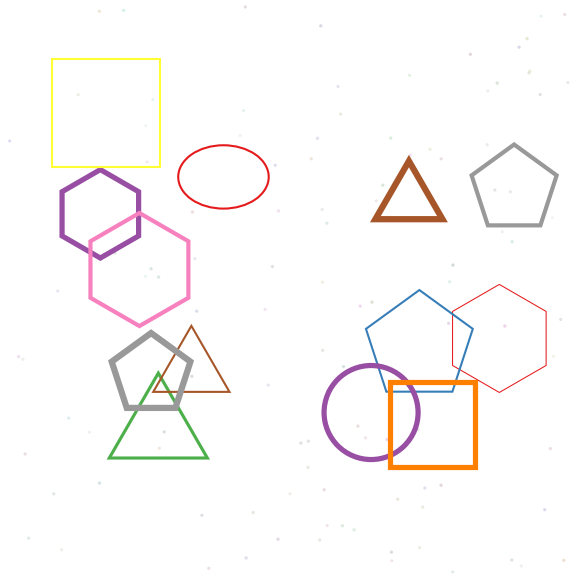[{"shape": "oval", "thickness": 1, "radius": 0.39, "center": [0.387, 0.693]}, {"shape": "hexagon", "thickness": 0.5, "radius": 0.47, "center": [0.865, 0.413]}, {"shape": "pentagon", "thickness": 1, "radius": 0.49, "center": [0.726, 0.4]}, {"shape": "triangle", "thickness": 1.5, "radius": 0.49, "center": [0.274, 0.255]}, {"shape": "circle", "thickness": 2.5, "radius": 0.41, "center": [0.643, 0.285]}, {"shape": "hexagon", "thickness": 2.5, "radius": 0.38, "center": [0.174, 0.629]}, {"shape": "square", "thickness": 2.5, "radius": 0.37, "center": [0.749, 0.264]}, {"shape": "square", "thickness": 1, "radius": 0.47, "center": [0.184, 0.803]}, {"shape": "triangle", "thickness": 3, "radius": 0.34, "center": [0.708, 0.653]}, {"shape": "triangle", "thickness": 1, "radius": 0.38, "center": [0.331, 0.359]}, {"shape": "hexagon", "thickness": 2, "radius": 0.49, "center": [0.241, 0.532]}, {"shape": "pentagon", "thickness": 3, "radius": 0.36, "center": [0.262, 0.351]}, {"shape": "pentagon", "thickness": 2, "radius": 0.39, "center": [0.89, 0.672]}]